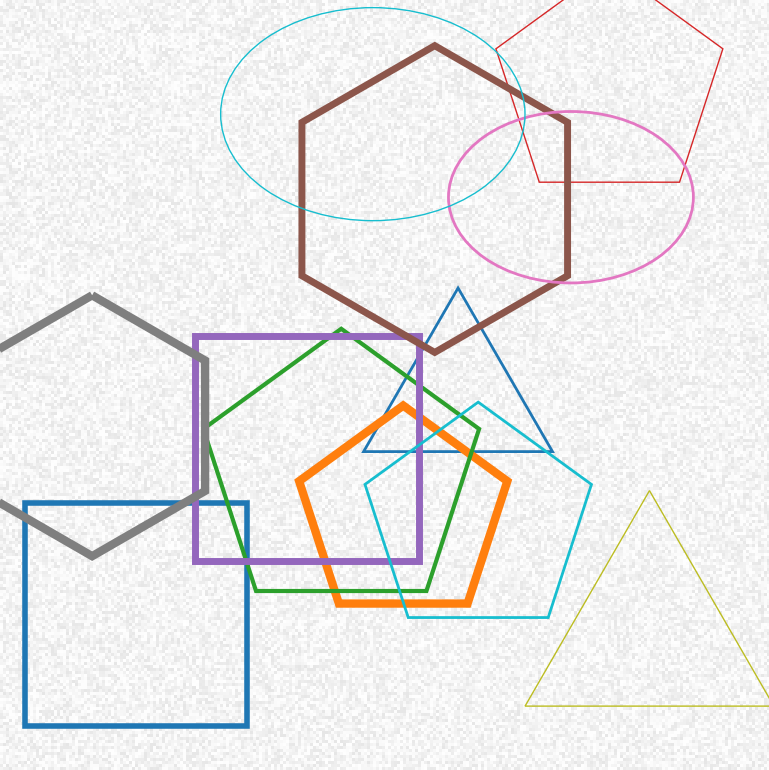[{"shape": "triangle", "thickness": 1, "radius": 0.71, "center": [0.595, 0.484]}, {"shape": "square", "thickness": 2, "radius": 0.72, "center": [0.177, 0.202]}, {"shape": "pentagon", "thickness": 3, "radius": 0.71, "center": [0.524, 0.331]}, {"shape": "pentagon", "thickness": 1.5, "radius": 0.94, "center": [0.443, 0.385]}, {"shape": "pentagon", "thickness": 0.5, "radius": 0.77, "center": [0.791, 0.889]}, {"shape": "square", "thickness": 2.5, "radius": 0.73, "center": [0.399, 0.418]}, {"shape": "hexagon", "thickness": 2.5, "radius": 1.0, "center": [0.565, 0.741]}, {"shape": "oval", "thickness": 1, "radius": 0.8, "center": [0.741, 0.744]}, {"shape": "hexagon", "thickness": 3, "radius": 0.85, "center": [0.12, 0.447]}, {"shape": "triangle", "thickness": 0.5, "radius": 0.93, "center": [0.843, 0.176]}, {"shape": "oval", "thickness": 0.5, "radius": 0.99, "center": [0.484, 0.852]}, {"shape": "pentagon", "thickness": 1, "radius": 0.77, "center": [0.621, 0.323]}]